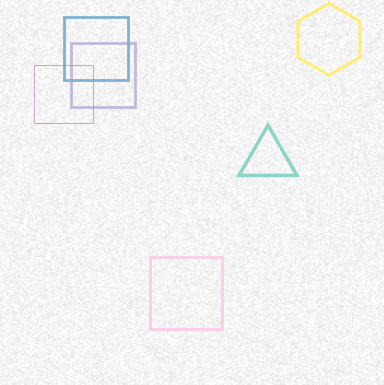[{"shape": "triangle", "thickness": 2.5, "radius": 0.43, "center": [0.696, 0.588]}, {"shape": "square", "thickness": 2, "radius": 0.42, "center": [0.268, 0.805]}, {"shape": "square", "thickness": 2, "radius": 0.41, "center": [0.25, 0.874]}, {"shape": "square", "thickness": 2, "radius": 0.47, "center": [0.484, 0.239]}, {"shape": "square", "thickness": 0.5, "radius": 0.38, "center": [0.164, 0.755]}, {"shape": "hexagon", "thickness": 2, "radius": 0.47, "center": [0.854, 0.898]}]